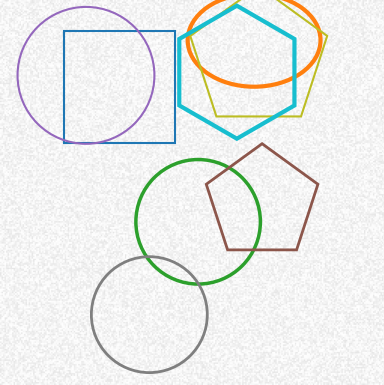[{"shape": "square", "thickness": 1.5, "radius": 0.72, "center": [0.311, 0.774]}, {"shape": "oval", "thickness": 3, "radius": 0.86, "center": [0.66, 0.896]}, {"shape": "circle", "thickness": 2.5, "radius": 0.81, "center": [0.515, 0.424]}, {"shape": "circle", "thickness": 1.5, "radius": 0.89, "center": [0.223, 0.804]}, {"shape": "pentagon", "thickness": 2, "radius": 0.76, "center": [0.681, 0.474]}, {"shape": "circle", "thickness": 2, "radius": 0.75, "center": [0.388, 0.183]}, {"shape": "pentagon", "thickness": 1.5, "radius": 0.93, "center": [0.672, 0.849]}, {"shape": "hexagon", "thickness": 3, "radius": 0.86, "center": [0.615, 0.812]}]